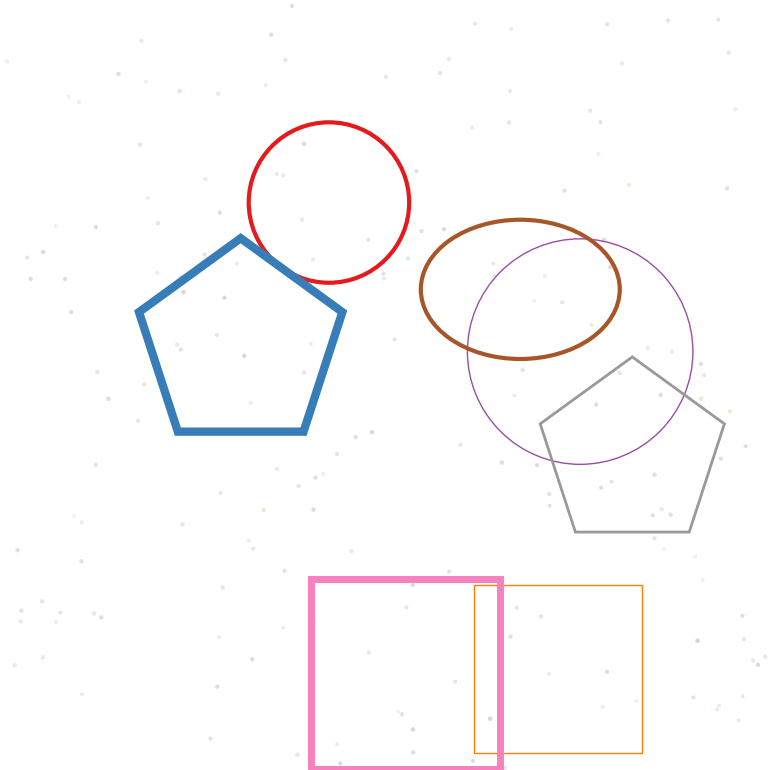[{"shape": "circle", "thickness": 1.5, "radius": 0.52, "center": [0.427, 0.737]}, {"shape": "pentagon", "thickness": 3, "radius": 0.69, "center": [0.313, 0.552]}, {"shape": "circle", "thickness": 0.5, "radius": 0.73, "center": [0.753, 0.543]}, {"shape": "square", "thickness": 0.5, "radius": 0.55, "center": [0.724, 0.131]}, {"shape": "oval", "thickness": 1.5, "radius": 0.65, "center": [0.676, 0.624]}, {"shape": "square", "thickness": 2.5, "radius": 0.61, "center": [0.527, 0.125]}, {"shape": "pentagon", "thickness": 1, "radius": 0.63, "center": [0.821, 0.411]}]